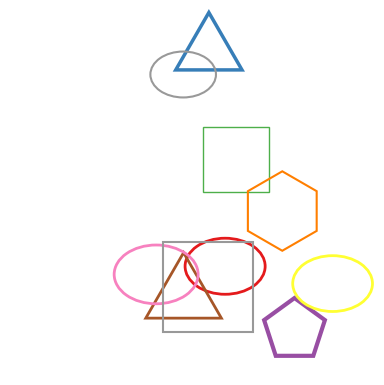[{"shape": "oval", "thickness": 2, "radius": 0.52, "center": [0.585, 0.308]}, {"shape": "triangle", "thickness": 2.5, "radius": 0.5, "center": [0.543, 0.868]}, {"shape": "square", "thickness": 1, "radius": 0.43, "center": [0.613, 0.586]}, {"shape": "pentagon", "thickness": 3, "radius": 0.41, "center": [0.765, 0.143]}, {"shape": "hexagon", "thickness": 1.5, "radius": 0.52, "center": [0.733, 0.452]}, {"shape": "oval", "thickness": 2, "radius": 0.52, "center": [0.864, 0.263]}, {"shape": "triangle", "thickness": 2, "radius": 0.57, "center": [0.477, 0.23]}, {"shape": "oval", "thickness": 2, "radius": 0.55, "center": [0.406, 0.287]}, {"shape": "oval", "thickness": 1.5, "radius": 0.43, "center": [0.476, 0.807]}, {"shape": "square", "thickness": 1.5, "radius": 0.58, "center": [0.54, 0.255]}]